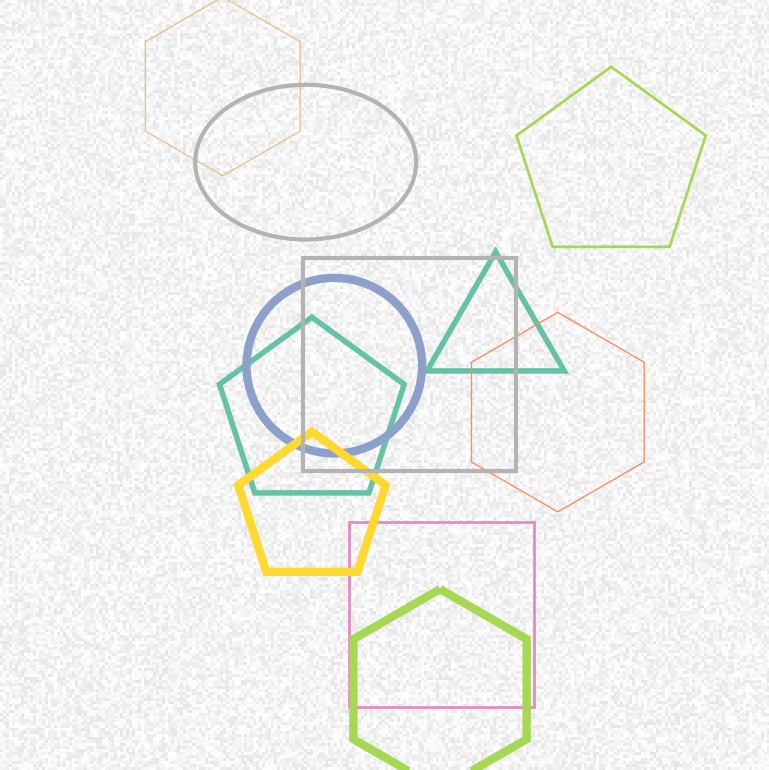[{"shape": "pentagon", "thickness": 2, "radius": 0.63, "center": [0.405, 0.462]}, {"shape": "triangle", "thickness": 2, "radius": 0.52, "center": [0.644, 0.57]}, {"shape": "hexagon", "thickness": 0.5, "radius": 0.65, "center": [0.724, 0.465]}, {"shape": "circle", "thickness": 3, "radius": 0.57, "center": [0.434, 0.525]}, {"shape": "square", "thickness": 1, "radius": 0.6, "center": [0.574, 0.202]}, {"shape": "pentagon", "thickness": 1, "radius": 0.65, "center": [0.794, 0.784]}, {"shape": "hexagon", "thickness": 3, "radius": 0.65, "center": [0.571, 0.105]}, {"shape": "pentagon", "thickness": 3, "radius": 0.5, "center": [0.405, 0.339]}, {"shape": "hexagon", "thickness": 0.5, "radius": 0.58, "center": [0.289, 0.888]}, {"shape": "oval", "thickness": 1.5, "radius": 0.72, "center": [0.397, 0.789]}, {"shape": "square", "thickness": 1.5, "radius": 0.69, "center": [0.532, 0.527]}]